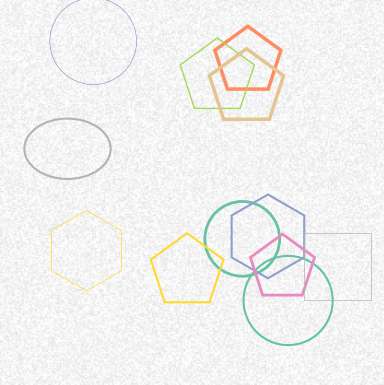[{"shape": "circle", "thickness": 2, "radius": 0.49, "center": [0.629, 0.38]}, {"shape": "circle", "thickness": 1.5, "radius": 0.58, "center": [0.748, 0.22]}, {"shape": "pentagon", "thickness": 2.5, "radius": 0.45, "center": [0.644, 0.842]}, {"shape": "hexagon", "thickness": 1.5, "radius": 0.54, "center": [0.696, 0.386]}, {"shape": "circle", "thickness": 0.5, "radius": 0.56, "center": [0.242, 0.893]}, {"shape": "pentagon", "thickness": 2, "radius": 0.44, "center": [0.734, 0.304]}, {"shape": "pentagon", "thickness": 1, "radius": 0.51, "center": [0.564, 0.8]}, {"shape": "pentagon", "thickness": 1.5, "radius": 0.5, "center": [0.486, 0.295]}, {"shape": "hexagon", "thickness": 0.5, "radius": 0.52, "center": [0.225, 0.349]}, {"shape": "pentagon", "thickness": 2.5, "radius": 0.51, "center": [0.64, 0.772]}, {"shape": "square", "thickness": 0.5, "radius": 0.44, "center": [0.876, 0.307]}, {"shape": "oval", "thickness": 1.5, "radius": 0.56, "center": [0.175, 0.614]}]